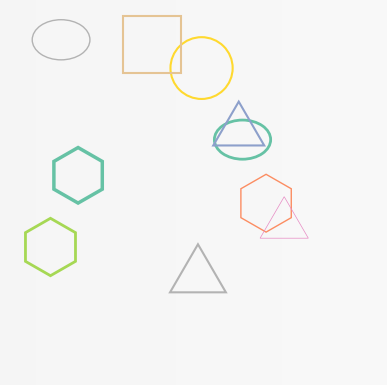[{"shape": "hexagon", "thickness": 2.5, "radius": 0.36, "center": [0.202, 0.545]}, {"shape": "oval", "thickness": 2, "radius": 0.36, "center": [0.626, 0.637]}, {"shape": "hexagon", "thickness": 1, "radius": 0.38, "center": [0.687, 0.472]}, {"shape": "triangle", "thickness": 1.5, "radius": 0.38, "center": [0.616, 0.66]}, {"shape": "triangle", "thickness": 0.5, "radius": 0.36, "center": [0.733, 0.417]}, {"shape": "hexagon", "thickness": 2, "radius": 0.37, "center": [0.13, 0.358]}, {"shape": "circle", "thickness": 1.5, "radius": 0.4, "center": [0.52, 0.823]}, {"shape": "square", "thickness": 1.5, "radius": 0.38, "center": [0.392, 0.884]}, {"shape": "oval", "thickness": 1, "radius": 0.37, "center": [0.158, 0.897]}, {"shape": "triangle", "thickness": 1.5, "radius": 0.42, "center": [0.511, 0.282]}]